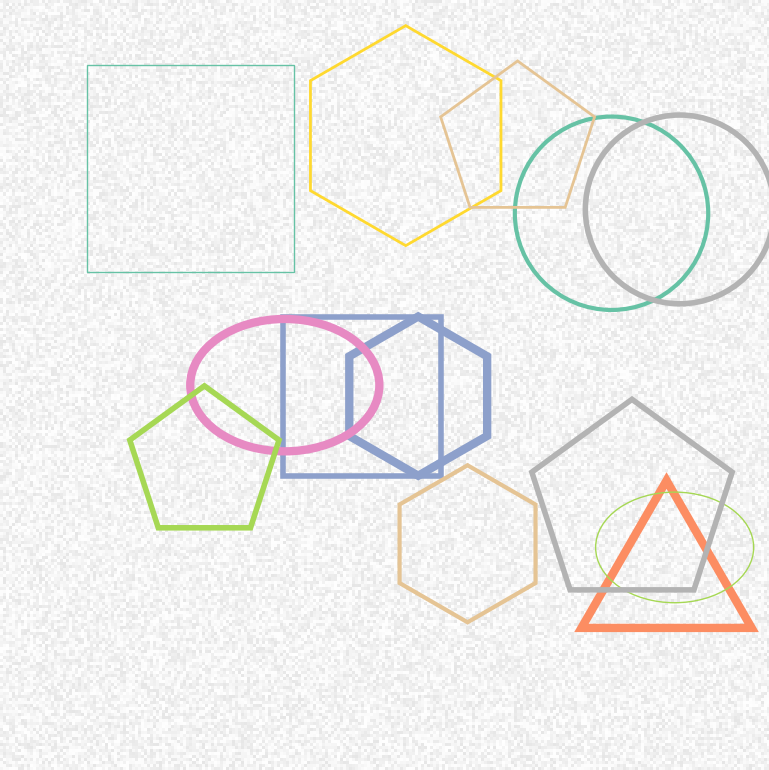[{"shape": "circle", "thickness": 1.5, "radius": 0.63, "center": [0.794, 0.723]}, {"shape": "square", "thickness": 0.5, "radius": 0.67, "center": [0.248, 0.781]}, {"shape": "triangle", "thickness": 3, "radius": 0.64, "center": [0.866, 0.248]}, {"shape": "square", "thickness": 2, "radius": 0.52, "center": [0.47, 0.485]}, {"shape": "hexagon", "thickness": 3, "radius": 0.52, "center": [0.543, 0.486]}, {"shape": "oval", "thickness": 3, "radius": 0.61, "center": [0.37, 0.5]}, {"shape": "oval", "thickness": 0.5, "radius": 0.51, "center": [0.876, 0.289]}, {"shape": "pentagon", "thickness": 2, "radius": 0.51, "center": [0.265, 0.397]}, {"shape": "hexagon", "thickness": 1, "radius": 0.71, "center": [0.527, 0.824]}, {"shape": "hexagon", "thickness": 1.5, "radius": 0.51, "center": [0.607, 0.294]}, {"shape": "pentagon", "thickness": 1, "radius": 0.53, "center": [0.672, 0.816]}, {"shape": "pentagon", "thickness": 2, "radius": 0.68, "center": [0.821, 0.345]}, {"shape": "circle", "thickness": 2, "radius": 0.61, "center": [0.883, 0.728]}]